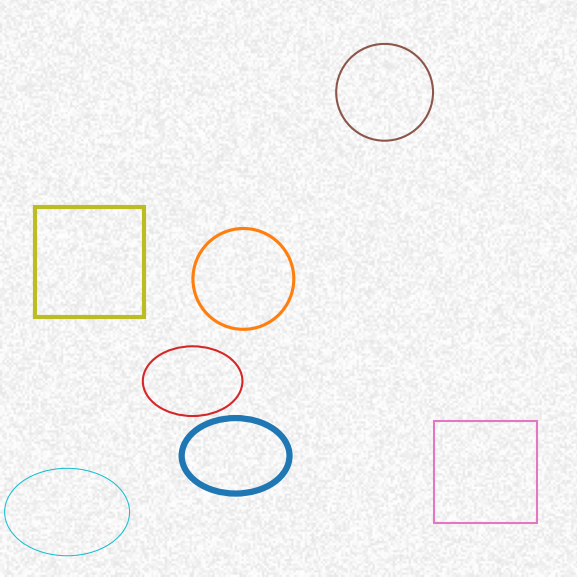[{"shape": "oval", "thickness": 3, "radius": 0.47, "center": [0.408, 0.21]}, {"shape": "circle", "thickness": 1.5, "radius": 0.44, "center": [0.421, 0.516]}, {"shape": "oval", "thickness": 1, "radius": 0.43, "center": [0.334, 0.339]}, {"shape": "circle", "thickness": 1, "radius": 0.42, "center": [0.666, 0.839]}, {"shape": "square", "thickness": 1, "radius": 0.44, "center": [0.841, 0.182]}, {"shape": "square", "thickness": 2, "radius": 0.47, "center": [0.154, 0.545]}, {"shape": "oval", "thickness": 0.5, "radius": 0.54, "center": [0.116, 0.112]}]